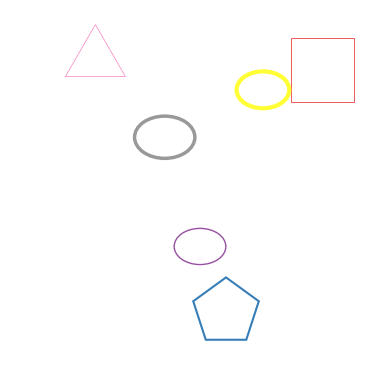[{"shape": "square", "thickness": 0.5, "radius": 0.41, "center": [0.838, 0.818]}, {"shape": "pentagon", "thickness": 1.5, "radius": 0.45, "center": [0.587, 0.19]}, {"shape": "oval", "thickness": 1, "radius": 0.34, "center": [0.519, 0.36]}, {"shape": "oval", "thickness": 3, "radius": 0.34, "center": [0.683, 0.767]}, {"shape": "triangle", "thickness": 0.5, "radius": 0.45, "center": [0.248, 0.846]}, {"shape": "oval", "thickness": 2.5, "radius": 0.39, "center": [0.428, 0.644]}]